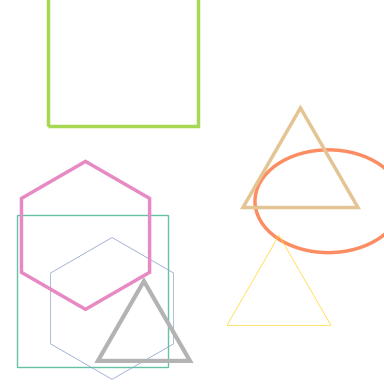[{"shape": "square", "thickness": 1, "radius": 0.98, "center": [0.24, 0.244]}, {"shape": "oval", "thickness": 2.5, "radius": 0.95, "center": [0.853, 0.477]}, {"shape": "hexagon", "thickness": 0.5, "radius": 0.92, "center": [0.291, 0.199]}, {"shape": "hexagon", "thickness": 2.5, "radius": 0.96, "center": [0.222, 0.389]}, {"shape": "square", "thickness": 2.5, "radius": 0.97, "center": [0.32, 0.868]}, {"shape": "triangle", "thickness": 0.5, "radius": 0.78, "center": [0.725, 0.233]}, {"shape": "triangle", "thickness": 2.5, "radius": 0.86, "center": [0.78, 0.547]}, {"shape": "triangle", "thickness": 3, "radius": 0.69, "center": [0.374, 0.132]}]